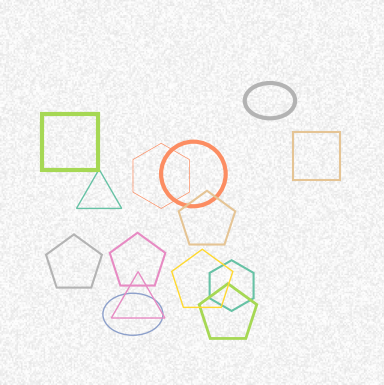[{"shape": "hexagon", "thickness": 1.5, "radius": 0.33, "center": [0.602, 0.258]}, {"shape": "triangle", "thickness": 1, "radius": 0.34, "center": [0.257, 0.493]}, {"shape": "circle", "thickness": 3, "radius": 0.42, "center": [0.502, 0.548]}, {"shape": "hexagon", "thickness": 0.5, "radius": 0.42, "center": [0.419, 0.543]}, {"shape": "oval", "thickness": 1, "radius": 0.39, "center": [0.345, 0.184]}, {"shape": "pentagon", "thickness": 1.5, "radius": 0.38, "center": [0.357, 0.32]}, {"shape": "triangle", "thickness": 1, "radius": 0.4, "center": [0.359, 0.214]}, {"shape": "pentagon", "thickness": 2, "radius": 0.39, "center": [0.592, 0.185]}, {"shape": "square", "thickness": 3, "radius": 0.36, "center": [0.183, 0.632]}, {"shape": "pentagon", "thickness": 1, "radius": 0.42, "center": [0.525, 0.269]}, {"shape": "pentagon", "thickness": 1.5, "radius": 0.39, "center": [0.538, 0.427]}, {"shape": "square", "thickness": 1.5, "radius": 0.31, "center": [0.822, 0.595]}, {"shape": "pentagon", "thickness": 1.5, "radius": 0.38, "center": [0.192, 0.315]}, {"shape": "oval", "thickness": 3, "radius": 0.33, "center": [0.701, 0.739]}]